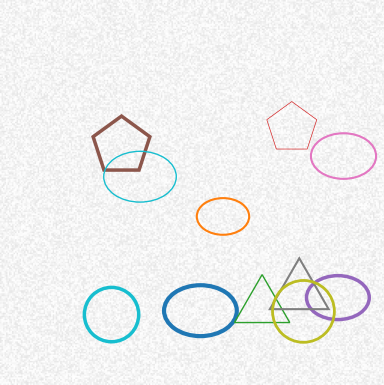[{"shape": "oval", "thickness": 3, "radius": 0.47, "center": [0.521, 0.193]}, {"shape": "oval", "thickness": 1.5, "radius": 0.34, "center": [0.579, 0.438]}, {"shape": "triangle", "thickness": 1, "radius": 0.41, "center": [0.681, 0.204]}, {"shape": "pentagon", "thickness": 0.5, "radius": 0.34, "center": [0.758, 0.668]}, {"shape": "oval", "thickness": 2.5, "radius": 0.41, "center": [0.878, 0.227]}, {"shape": "pentagon", "thickness": 2.5, "radius": 0.39, "center": [0.316, 0.621]}, {"shape": "oval", "thickness": 1.5, "radius": 0.42, "center": [0.892, 0.595]}, {"shape": "triangle", "thickness": 1.5, "radius": 0.44, "center": [0.777, 0.241]}, {"shape": "circle", "thickness": 2, "radius": 0.4, "center": [0.788, 0.191]}, {"shape": "circle", "thickness": 2.5, "radius": 0.35, "center": [0.29, 0.183]}, {"shape": "oval", "thickness": 1, "radius": 0.47, "center": [0.364, 0.541]}]